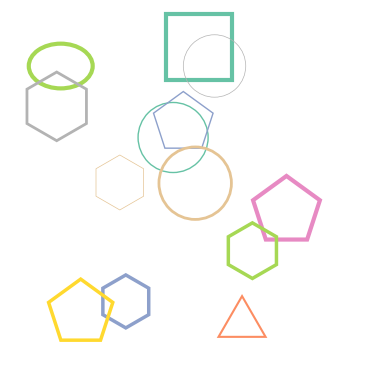[{"shape": "circle", "thickness": 1, "radius": 0.45, "center": [0.45, 0.643]}, {"shape": "square", "thickness": 3, "radius": 0.43, "center": [0.517, 0.878]}, {"shape": "triangle", "thickness": 1.5, "radius": 0.35, "center": [0.629, 0.16]}, {"shape": "pentagon", "thickness": 1, "radius": 0.41, "center": [0.476, 0.681]}, {"shape": "hexagon", "thickness": 2.5, "radius": 0.34, "center": [0.327, 0.217]}, {"shape": "pentagon", "thickness": 3, "radius": 0.46, "center": [0.744, 0.452]}, {"shape": "hexagon", "thickness": 2.5, "radius": 0.36, "center": [0.656, 0.349]}, {"shape": "oval", "thickness": 3, "radius": 0.41, "center": [0.158, 0.829]}, {"shape": "pentagon", "thickness": 2.5, "radius": 0.44, "center": [0.21, 0.187]}, {"shape": "circle", "thickness": 2, "radius": 0.47, "center": [0.507, 0.524]}, {"shape": "hexagon", "thickness": 0.5, "radius": 0.36, "center": [0.311, 0.526]}, {"shape": "hexagon", "thickness": 2, "radius": 0.45, "center": [0.147, 0.724]}, {"shape": "circle", "thickness": 0.5, "radius": 0.41, "center": [0.557, 0.829]}]